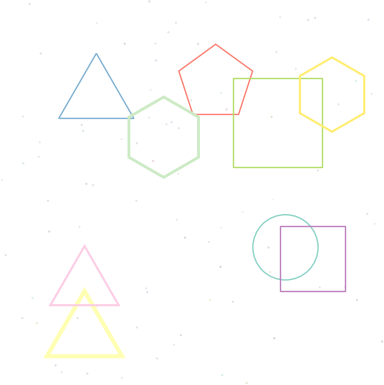[{"shape": "circle", "thickness": 1, "radius": 0.42, "center": [0.741, 0.358]}, {"shape": "triangle", "thickness": 3, "radius": 0.56, "center": [0.219, 0.131]}, {"shape": "pentagon", "thickness": 1, "radius": 0.5, "center": [0.56, 0.784]}, {"shape": "triangle", "thickness": 1, "radius": 0.56, "center": [0.25, 0.749]}, {"shape": "square", "thickness": 1, "radius": 0.58, "center": [0.721, 0.681]}, {"shape": "triangle", "thickness": 1.5, "radius": 0.51, "center": [0.22, 0.258]}, {"shape": "square", "thickness": 1, "radius": 0.43, "center": [0.811, 0.329]}, {"shape": "hexagon", "thickness": 2, "radius": 0.52, "center": [0.425, 0.644]}, {"shape": "hexagon", "thickness": 1.5, "radius": 0.48, "center": [0.863, 0.754]}]